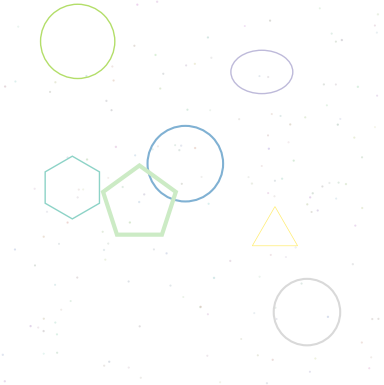[{"shape": "hexagon", "thickness": 1, "radius": 0.41, "center": [0.188, 0.513]}, {"shape": "oval", "thickness": 1, "radius": 0.4, "center": [0.68, 0.813]}, {"shape": "circle", "thickness": 1.5, "radius": 0.49, "center": [0.481, 0.575]}, {"shape": "circle", "thickness": 1, "radius": 0.48, "center": [0.202, 0.893]}, {"shape": "circle", "thickness": 1.5, "radius": 0.43, "center": [0.797, 0.189]}, {"shape": "pentagon", "thickness": 3, "radius": 0.5, "center": [0.362, 0.471]}, {"shape": "triangle", "thickness": 0.5, "radius": 0.34, "center": [0.714, 0.396]}]